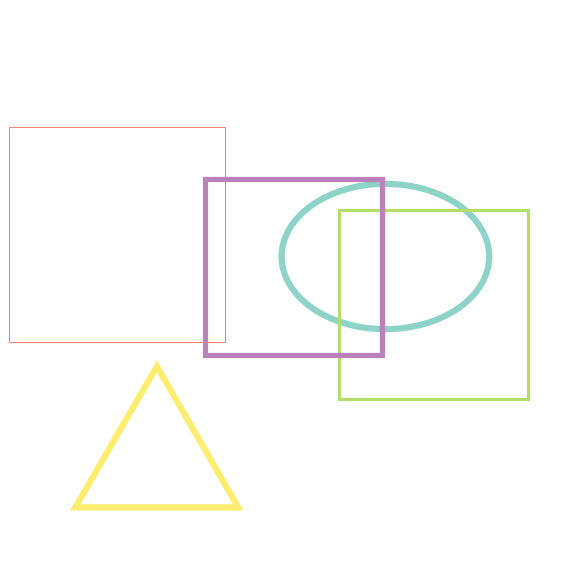[{"shape": "oval", "thickness": 3, "radius": 0.9, "center": [0.667, 0.555]}, {"shape": "square", "thickness": 0.5, "radius": 0.93, "center": [0.203, 0.593]}, {"shape": "square", "thickness": 1.5, "radius": 0.82, "center": [0.751, 0.472]}, {"shape": "square", "thickness": 2.5, "radius": 0.76, "center": [0.508, 0.536]}, {"shape": "triangle", "thickness": 3, "radius": 0.81, "center": [0.272, 0.202]}]